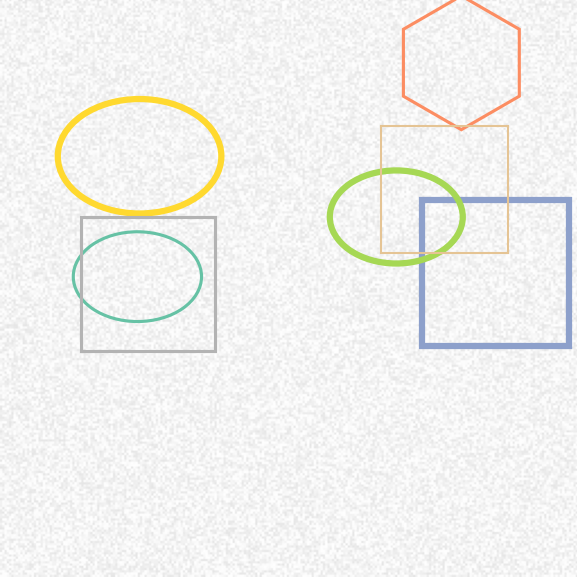[{"shape": "oval", "thickness": 1.5, "radius": 0.56, "center": [0.238, 0.52]}, {"shape": "hexagon", "thickness": 1.5, "radius": 0.58, "center": [0.799, 0.89]}, {"shape": "square", "thickness": 3, "radius": 0.63, "center": [0.858, 0.527]}, {"shape": "oval", "thickness": 3, "radius": 0.58, "center": [0.686, 0.623]}, {"shape": "oval", "thickness": 3, "radius": 0.71, "center": [0.242, 0.729]}, {"shape": "square", "thickness": 1, "radius": 0.55, "center": [0.77, 0.67]}, {"shape": "square", "thickness": 1.5, "radius": 0.58, "center": [0.256, 0.507]}]